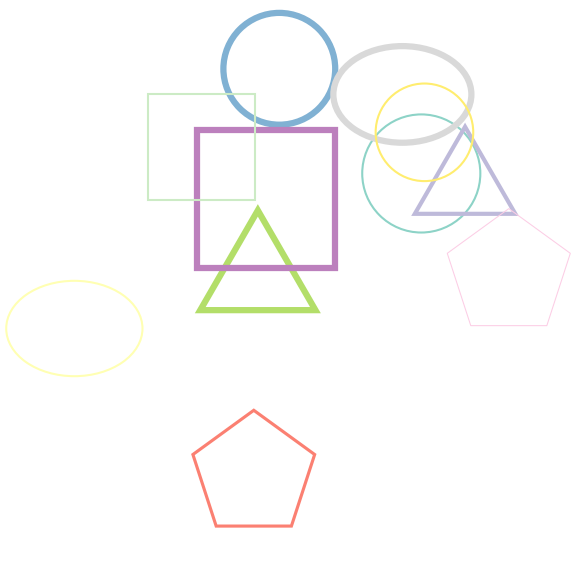[{"shape": "circle", "thickness": 1, "radius": 0.51, "center": [0.729, 0.699]}, {"shape": "oval", "thickness": 1, "radius": 0.59, "center": [0.129, 0.43]}, {"shape": "triangle", "thickness": 2, "radius": 0.5, "center": [0.805, 0.679]}, {"shape": "pentagon", "thickness": 1.5, "radius": 0.55, "center": [0.439, 0.178]}, {"shape": "circle", "thickness": 3, "radius": 0.48, "center": [0.484, 0.88]}, {"shape": "triangle", "thickness": 3, "radius": 0.58, "center": [0.446, 0.52]}, {"shape": "pentagon", "thickness": 0.5, "radius": 0.56, "center": [0.881, 0.526]}, {"shape": "oval", "thickness": 3, "radius": 0.6, "center": [0.697, 0.836]}, {"shape": "square", "thickness": 3, "radius": 0.6, "center": [0.461, 0.654]}, {"shape": "square", "thickness": 1, "radius": 0.46, "center": [0.349, 0.745]}, {"shape": "circle", "thickness": 1, "radius": 0.42, "center": [0.735, 0.77]}]